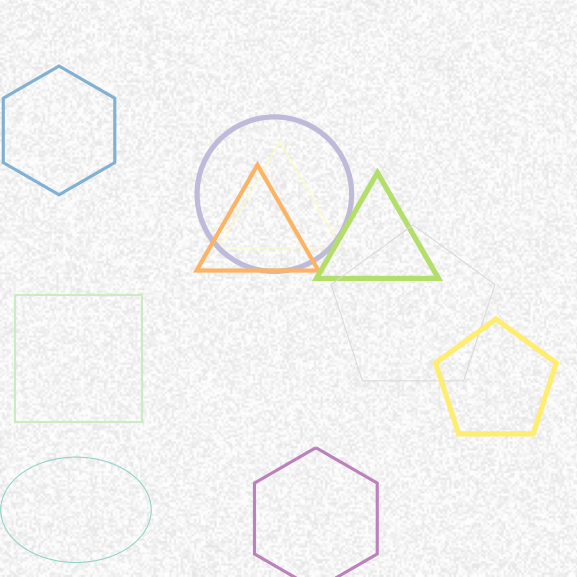[{"shape": "oval", "thickness": 0.5, "radius": 0.65, "center": [0.132, 0.116]}, {"shape": "triangle", "thickness": 0.5, "radius": 0.61, "center": [0.485, 0.631]}, {"shape": "circle", "thickness": 2.5, "radius": 0.67, "center": [0.475, 0.663]}, {"shape": "hexagon", "thickness": 1.5, "radius": 0.56, "center": [0.102, 0.773]}, {"shape": "triangle", "thickness": 2, "radius": 0.61, "center": [0.446, 0.592]}, {"shape": "triangle", "thickness": 2.5, "radius": 0.61, "center": [0.654, 0.578]}, {"shape": "pentagon", "thickness": 0.5, "radius": 0.75, "center": [0.715, 0.46]}, {"shape": "hexagon", "thickness": 1.5, "radius": 0.61, "center": [0.547, 0.101]}, {"shape": "square", "thickness": 1, "radius": 0.55, "center": [0.136, 0.378]}, {"shape": "pentagon", "thickness": 2.5, "radius": 0.55, "center": [0.859, 0.337]}]